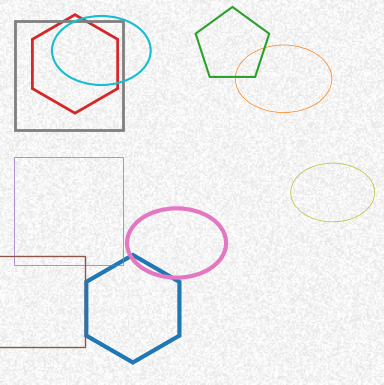[{"shape": "hexagon", "thickness": 3, "radius": 0.7, "center": [0.345, 0.198]}, {"shape": "oval", "thickness": 0.5, "radius": 0.63, "center": [0.737, 0.795]}, {"shape": "pentagon", "thickness": 1.5, "radius": 0.5, "center": [0.604, 0.881]}, {"shape": "hexagon", "thickness": 2, "radius": 0.64, "center": [0.195, 0.834]}, {"shape": "square", "thickness": 0.5, "radius": 0.7, "center": [0.178, 0.453]}, {"shape": "square", "thickness": 1, "radius": 0.59, "center": [0.104, 0.217]}, {"shape": "oval", "thickness": 3, "radius": 0.64, "center": [0.459, 0.369]}, {"shape": "square", "thickness": 2, "radius": 0.71, "center": [0.179, 0.804]}, {"shape": "oval", "thickness": 0.5, "radius": 0.54, "center": [0.864, 0.5]}, {"shape": "oval", "thickness": 1.5, "radius": 0.64, "center": [0.263, 0.869]}]